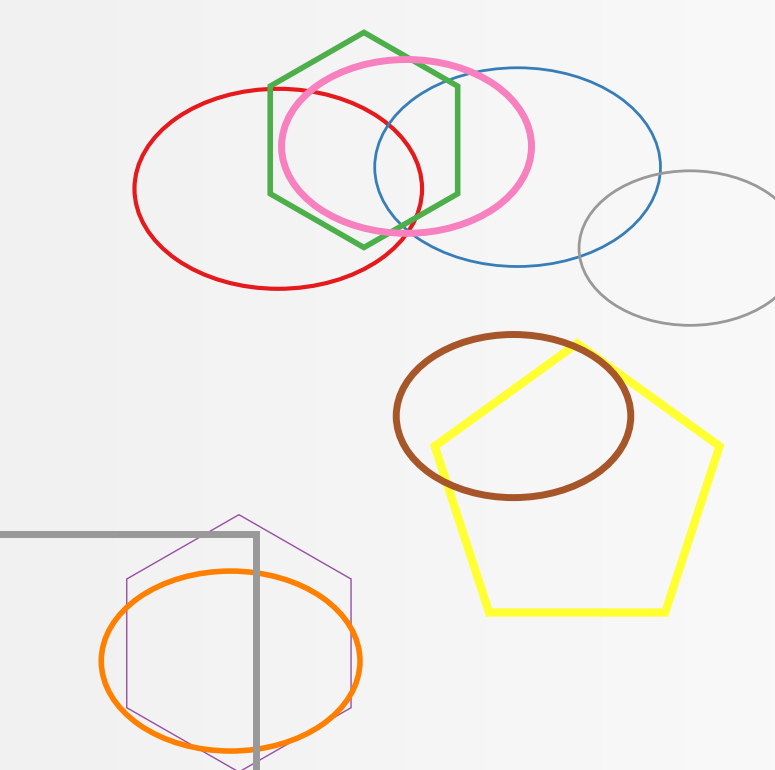[{"shape": "oval", "thickness": 1.5, "radius": 0.93, "center": [0.359, 0.755]}, {"shape": "oval", "thickness": 1, "radius": 0.92, "center": [0.668, 0.783]}, {"shape": "hexagon", "thickness": 2, "radius": 0.7, "center": [0.47, 0.818]}, {"shape": "hexagon", "thickness": 0.5, "radius": 0.84, "center": [0.308, 0.164]}, {"shape": "oval", "thickness": 2, "radius": 0.83, "center": [0.298, 0.141]}, {"shape": "pentagon", "thickness": 3, "radius": 0.97, "center": [0.745, 0.361]}, {"shape": "oval", "thickness": 2.5, "radius": 0.76, "center": [0.663, 0.46]}, {"shape": "oval", "thickness": 2.5, "radius": 0.81, "center": [0.525, 0.81]}, {"shape": "square", "thickness": 2.5, "radius": 0.89, "center": [0.152, 0.128]}, {"shape": "oval", "thickness": 1, "radius": 0.72, "center": [0.89, 0.678]}]